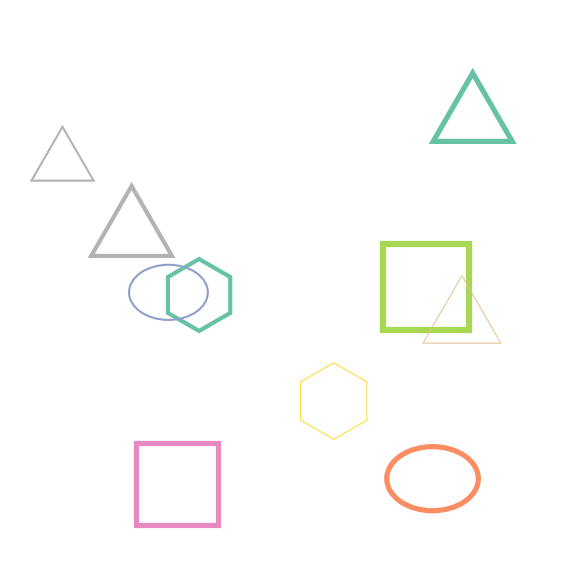[{"shape": "triangle", "thickness": 2.5, "radius": 0.39, "center": [0.819, 0.794]}, {"shape": "hexagon", "thickness": 2, "radius": 0.31, "center": [0.345, 0.488]}, {"shape": "oval", "thickness": 2.5, "radius": 0.4, "center": [0.749, 0.17]}, {"shape": "oval", "thickness": 1, "radius": 0.34, "center": [0.292, 0.493]}, {"shape": "square", "thickness": 2.5, "radius": 0.35, "center": [0.306, 0.16]}, {"shape": "square", "thickness": 3, "radius": 0.37, "center": [0.738, 0.502]}, {"shape": "hexagon", "thickness": 0.5, "radius": 0.33, "center": [0.578, 0.305]}, {"shape": "triangle", "thickness": 0.5, "radius": 0.39, "center": [0.8, 0.444]}, {"shape": "triangle", "thickness": 2, "radius": 0.4, "center": [0.228, 0.596]}, {"shape": "triangle", "thickness": 1, "radius": 0.31, "center": [0.108, 0.717]}]